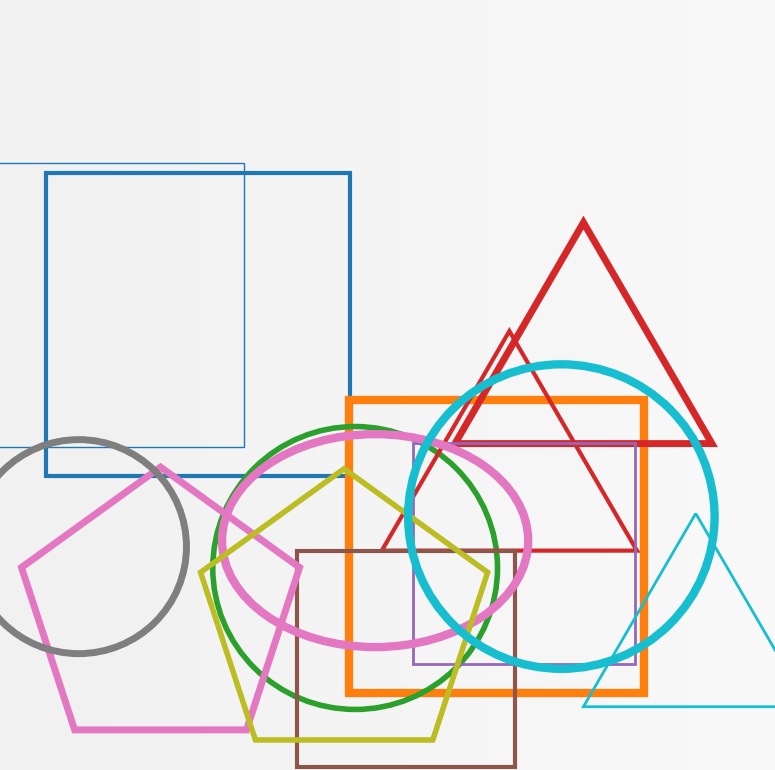[{"shape": "square", "thickness": 0.5, "radius": 0.92, "center": [0.131, 0.604]}, {"shape": "square", "thickness": 1.5, "radius": 0.98, "center": [0.255, 0.578]}, {"shape": "square", "thickness": 3, "radius": 0.95, "center": [0.641, 0.291]}, {"shape": "circle", "thickness": 2, "radius": 0.92, "center": [0.458, 0.262]}, {"shape": "triangle", "thickness": 1.5, "radius": 0.95, "center": [0.657, 0.38]}, {"shape": "triangle", "thickness": 2.5, "radius": 0.96, "center": [0.753, 0.52]}, {"shape": "square", "thickness": 1, "radius": 0.72, "center": [0.676, 0.281]}, {"shape": "square", "thickness": 1.5, "radius": 0.7, "center": [0.524, 0.144]}, {"shape": "oval", "thickness": 3, "radius": 0.99, "center": [0.484, 0.298]}, {"shape": "pentagon", "thickness": 2.5, "radius": 0.94, "center": [0.207, 0.205]}, {"shape": "circle", "thickness": 2.5, "radius": 0.69, "center": [0.102, 0.29]}, {"shape": "pentagon", "thickness": 2, "radius": 0.97, "center": [0.444, 0.197]}, {"shape": "circle", "thickness": 3, "radius": 0.99, "center": [0.724, 0.329]}, {"shape": "triangle", "thickness": 1, "radius": 0.84, "center": [0.898, 0.166]}]